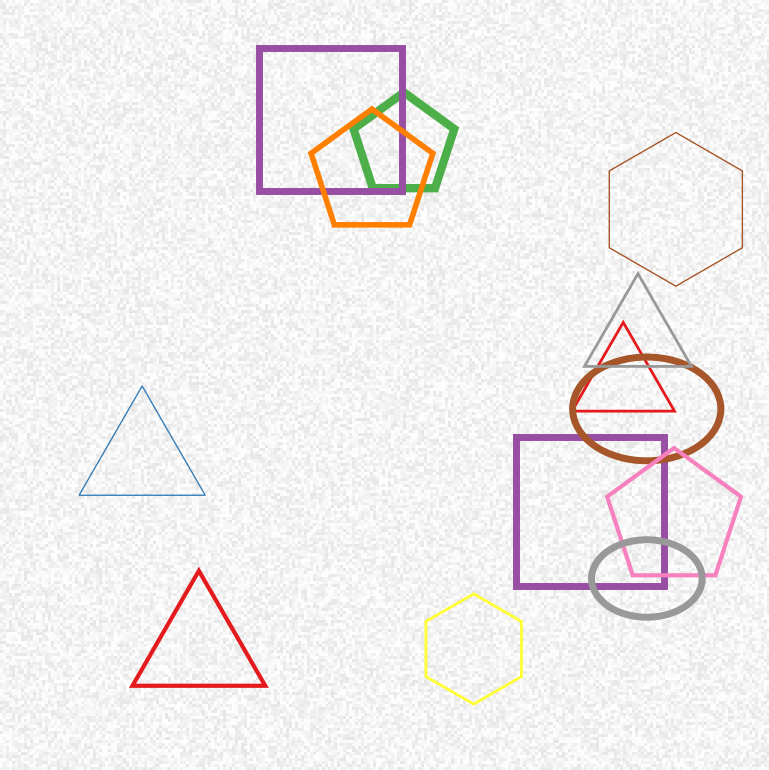[{"shape": "triangle", "thickness": 1.5, "radius": 0.5, "center": [0.258, 0.159]}, {"shape": "triangle", "thickness": 1, "radius": 0.38, "center": [0.809, 0.504]}, {"shape": "triangle", "thickness": 0.5, "radius": 0.47, "center": [0.185, 0.404]}, {"shape": "pentagon", "thickness": 3, "radius": 0.34, "center": [0.525, 0.811]}, {"shape": "square", "thickness": 2.5, "radius": 0.48, "center": [0.766, 0.336]}, {"shape": "square", "thickness": 2.5, "radius": 0.46, "center": [0.429, 0.844]}, {"shape": "pentagon", "thickness": 2, "radius": 0.42, "center": [0.483, 0.775]}, {"shape": "hexagon", "thickness": 1, "radius": 0.36, "center": [0.615, 0.157]}, {"shape": "oval", "thickness": 2.5, "radius": 0.48, "center": [0.84, 0.469]}, {"shape": "hexagon", "thickness": 0.5, "radius": 0.5, "center": [0.878, 0.728]}, {"shape": "pentagon", "thickness": 1.5, "radius": 0.46, "center": [0.875, 0.327]}, {"shape": "oval", "thickness": 2.5, "radius": 0.36, "center": [0.84, 0.249]}, {"shape": "triangle", "thickness": 1, "radius": 0.4, "center": [0.829, 0.564]}]